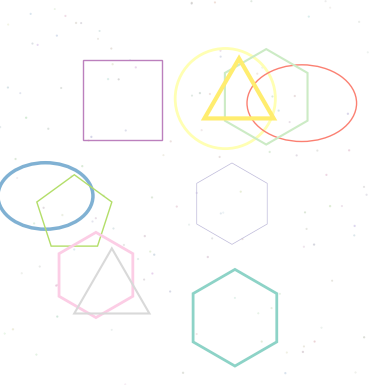[{"shape": "hexagon", "thickness": 2, "radius": 0.63, "center": [0.61, 0.175]}, {"shape": "circle", "thickness": 2, "radius": 0.65, "center": [0.585, 0.744]}, {"shape": "hexagon", "thickness": 0.5, "radius": 0.53, "center": [0.603, 0.471]}, {"shape": "oval", "thickness": 1, "radius": 0.71, "center": [0.784, 0.732]}, {"shape": "oval", "thickness": 2.5, "radius": 0.62, "center": [0.118, 0.491]}, {"shape": "pentagon", "thickness": 1, "radius": 0.51, "center": [0.193, 0.444]}, {"shape": "hexagon", "thickness": 2, "radius": 0.55, "center": [0.249, 0.286]}, {"shape": "triangle", "thickness": 1.5, "radius": 0.56, "center": [0.29, 0.242]}, {"shape": "square", "thickness": 1, "radius": 0.52, "center": [0.319, 0.741]}, {"shape": "hexagon", "thickness": 1.5, "radius": 0.62, "center": [0.691, 0.749]}, {"shape": "triangle", "thickness": 3, "radius": 0.52, "center": [0.621, 0.744]}]